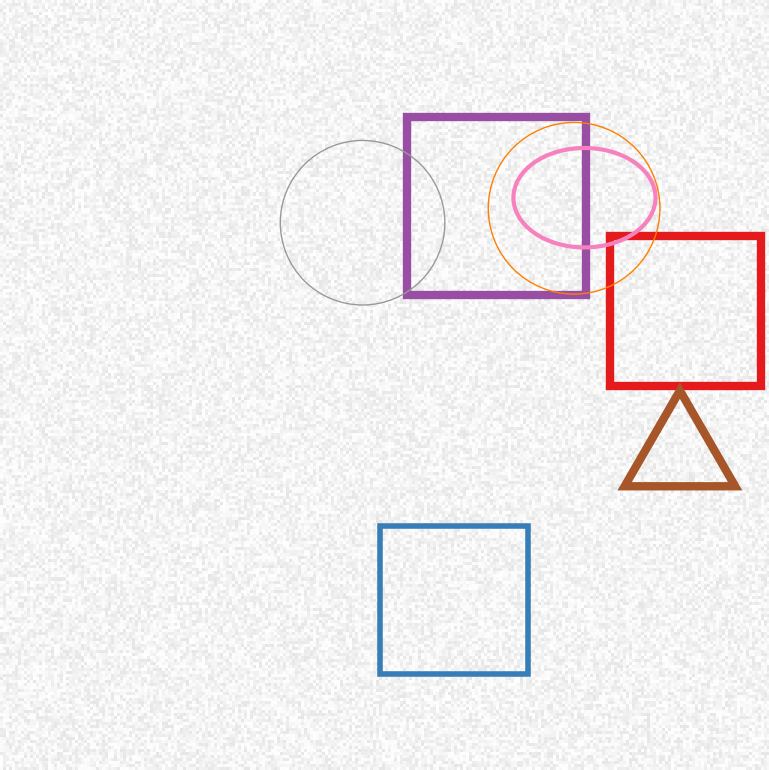[{"shape": "square", "thickness": 3, "radius": 0.49, "center": [0.89, 0.596]}, {"shape": "square", "thickness": 2, "radius": 0.48, "center": [0.59, 0.221]}, {"shape": "square", "thickness": 3, "radius": 0.58, "center": [0.645, 0.733]}, {"shape": "circle", "thickness": 0.5, "radius": 0.56, "center": [0.746, 0.73]}, {"shape": "triangle", "thickness": 3, "radius": 0.41, "center": [0.883, 0.41]}, {"shape": "oval", "thickness": 1.5, "radius": 0.46, "center": [0.759, 0.743]}, {"shape": "circle", "thickness": 0.5, "radius": 0.53, "center": [0.471, 0.711]}]